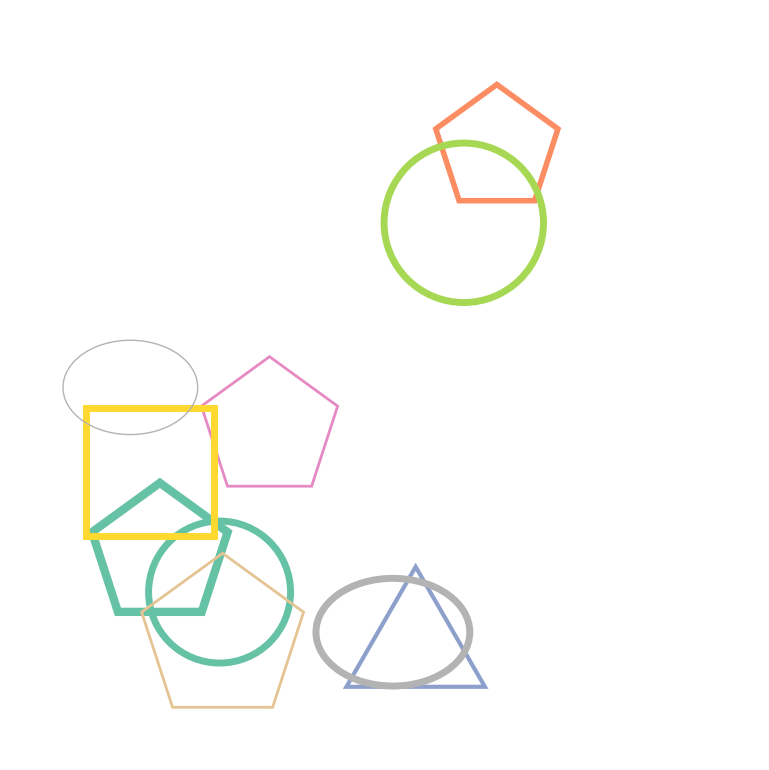[{"shape": "circle", "thickness": 2.5, "radius": 0.46, "center": [0.285, 0.231]}, {"shape": "pentagon", "thickness": 3, "radius": 0.46, "center": [0.208, 0.28]}, {"shape": "pentagon", "thickness": 2, "radius": 0.42, "center": [0.645, 0.807]}, {"shape": "triangle", "thickness": 1.5, "radius": 0.52, "center": [0.54, 0.16]}, {"shape": "pentagon", "thickness": 1, "radius": 0.46, "center": [0.35, 0.444]}, {"shape": "circle", "thickness": 2.5, "radius": 0.52, "center": [0.602, 0.711]}, {"shape": "square", "thickness": 2.5, "radius": 0.42, "center": [0.195, 0.387]}, {"shape": "pentagon", "thickness": 1, "radius": 0.55, "center": [0.289, 0.171]}, {"shape": "oval", "thickness": 0.5, "radius": 0.44, "center": [0.169, 0.497]}, {"shape": "oval", "thickness": 2.5, "radius": 0.5, "center": [0.51, 0.179]}]